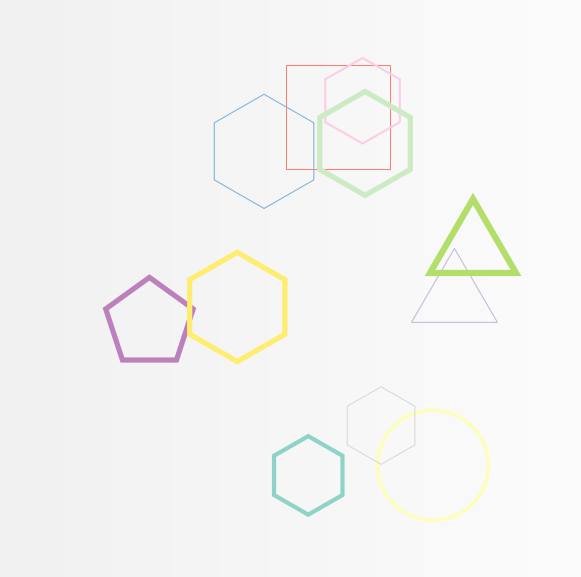[{"shape": "hexagon", "thickness": 2, "radius": 0.34, "center": [0.53, 0.176]}, {"shape": "circle", "thickness": 1.5, "radius": 0.48, "center": [0.745, 0.194]}, {"shape": "triangle", "thickness": 0.5, "radius": 0.43, "center": [0.782, 0.484]}, {"shape": "square", "thickness": 0.5, "radius": 0.45, "center": [0.581, 0.796]}, {"shape": "hexagon", "thickness": 0.5, "radius": 0.49, "center": [0.454, 0.737]}, {"shape": "triangle", "thickness": 3, "radius": 0.43, "center": [0.814, 0.569]}, {"shape": "hexagon", "thickness": 1, "radius": 0.37, "center": [0.624, 0.825]}, {"shape": "hexagon", "thickness": 0.5, "radius": 0.34, "center": [0.656, 0.262]}, {"shape": "pentagon", "thickness": 2.5, "radius": 0.4, "center": [0.257, 0.44]}, {"shape": "hexagon", "thickness": 2.5, "radius": 0.45, "center": [0.628, 0.751]}, {"shape": "hexagon", "thickness": 2.5, "radius": 0.47, "center": [0.408, 0.468]}]